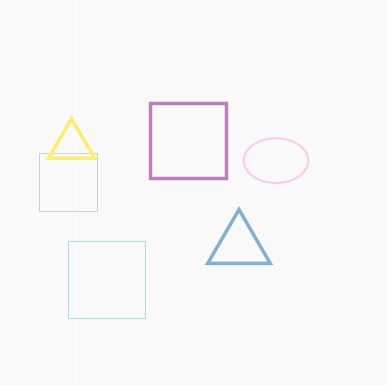[{"shape": "square", "thickness": 0.5, "radius": 0.5, "center": [0.275, 0.274]}, {"shape": "square", "thickness": 0.5, "radius": 0.38, "center": [0.175, 0.528]}, {"shape": "triangle", "thickness": 2.5, "radius": 0.47, "center": [0.617, 0.363]}, {"shape": "oval", "thickness": 1.5, "radius": 0.42, "center": [0.712, 0.583]}, {"shape": "square", "thickness": 2.5, "radius": 0.48, "center": [0.485, 0.635]}, {"shape": "triangle", "thickness": 2.5, "radius": 0.34, "center": [0.185, 0.623]}]